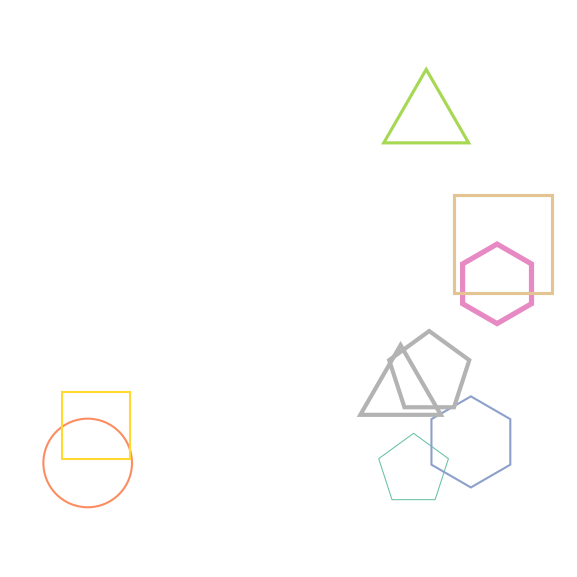[{"shape": "pentagon", "thickness": 0.5, "radius": 0.32, "center": [0.716, 0.185]}, {"shape": "circle", "thickness": 1, "radius": 0.38, "center": [0.152, 0.197]}, {"shape": "hexagon", "thickness": 1, "radius": 0.39, "center": [0.815, 0.234]}, {"shape": "hexagon", "thickness": 2.5, "radius": 0.34, "center": [0.861, 0.508]}, {"shape": "triangle", "thickness": 1.5, "radius": 0.42, "center": [0.738, 0.794]}, {"shape": "square", "thickness": 1, "radius": 0.29, "center": [0.166, 0.262]}, {"shape": "square", "thickness": 1.5, "radius": 0.42, "center": [0.871, 0.577]}, {"shape": "pentagon", "thickness": 2, "radius": 0.36, "center": [0.743, 0.353]}, {"shape": "triangle", "thickness": 2, "radius": 0.4, "center": [0.694, 0.321]}]